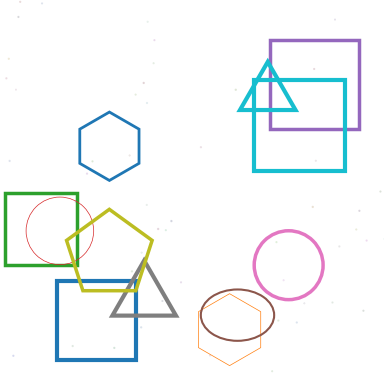[{"shape": "square", "thickness": 3, "radius": 0.51, "center": [0.25, 0.167]}, {"shape": "hexagon", "thickness": 2, "radius": 0.44, "center": [0.284, 0.62]}, {"shape": "hexagon", "thickness": 0.5, "radius": 0.47, "center": [0.596, 0.144]}, {"shape": "square", "thickness": 2.5, "radius": 0.47, "center": [0.107, 0.406]}, {"shape": "circle", "thickness": 0.5, "radius": 0.44, "center": [0.156, 0.4]}, {"shape": "square", "thickness": 2.5, "radius": 0.57, "center": [0.817, 0.78]}, {"shape": "oval", "thickness": 1.5, "radius": 0.48, "center": [0.617, 0.181]}, {"shape": "circle", "thickness": 2.5, "radius": 0.45, "center": [0.75, 0.311]}, {"shape": "triangle", "thickness": 3, "radius": 0.48, "center": [0.374, 0.228]}, {"shape": "pentagon", "thickness": 2.5, "radius": 0.58, "center": [0.284, 0.339]}, {"shape": "triangle", "thickness": 3, "radius": 0.42, "center": [0.695, 0.756]}, {"shape": "square", "thickness": 3, "radius": 0.59, "center": [0.778, 0.674]}]